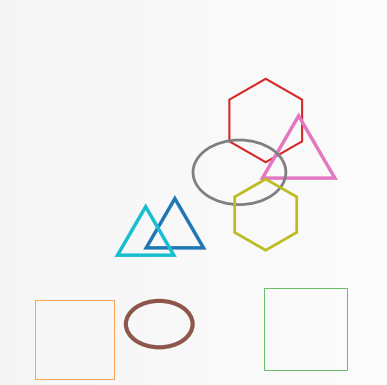[{"shape": "triangle", "thickness": 2.5, "radius": 0.43, "center": [0.451, 0.399]}, {"shape": "square", "thickness": 0.5, "radius": 0.51, "center": [0.191, 0.118]}, {"shape": "square", "thickness": 0.5, "radius": 0.54, "center": [0.788, 0.145]}, {"shape": "hexagon", "thickness": 1.5, "radius": 0.54, "center": [0.686, 0.687]}, {"shape": "oval", "thickness": 3, "radius": 0.43, "center": [0.411, 0.158]}, {"shape": "triangle", "thickness": 2.5, "radius": 0.54, "center": [0.771, 0.591]}, {"shape": "oval", "thickness": 2, "radius": 0.6, "center": [0.618, 0.552]}, {"shape": "hexagon", "thickness": 2, "radius": 0.46, "center": [0.686, 0.442]}, {"shape": "triangle", "thickness": 2.5, "radius": 0.42, "center": [0.376, 0.379]}]